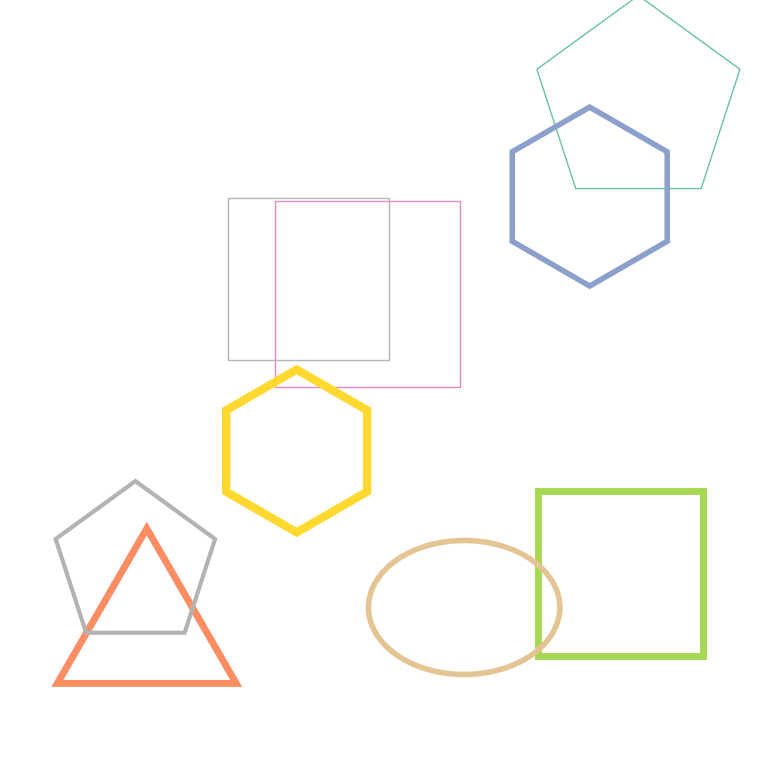[{"shape": "pentagon", "thickness": 0.5, "radius": 0.69, "center": [0.829, 0.867]}, {"shape": "triangle", "thickness": 2.5, "radius": 0.67, "center": [0.191, 0.179]}, {"shape": "hexagon", "thickness": 2, "radius": 0.58, "center": [0.766, 0.745]}, {"shape": "square", "thickness": 0.5, "radius": 0.6, "center": [0.477, 0.618]}, {"shape": "square", "thickness": 2.5, "radius": 0.54, "center": [0.806, 0.255]}, {"shape": "hexagon", "thickness": 3, "radius": 0.53, "center": [0.385, 0.414]}, {"shape": "oval", "thickness": 2, "radius": 0.62, "center": [0.603, 0.211]}, {"shape": "pentagon", "thickness": 1.5, "radius": 0.54, "center": [0.176, 0.266]}, {"shape": "square", "thickness": 0.5, "radius": 0.52, "center": [0.401, 0.638]}]